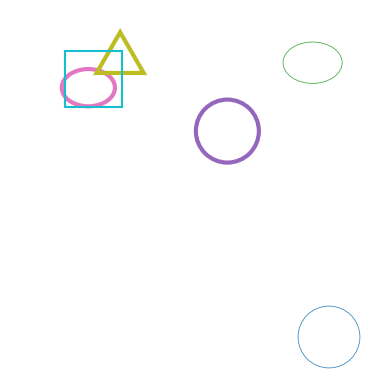[{"shape": "circle", "thickness": 0.5, "radius": 0.4, "center": [0.855, 0.125]}, {"shape": "oval", "thickness": 0.5, "radius": 0.38, "center": [0.812, 0.837]}, {"shape": "circle", "thickness": 3, "radius": 0.41, "center": [0.591, 0.66]}, {"shape": "oval", "thickness": 3, "radius": 0.35, "center": [0.23, 0.772]}, {"shape": "triangle", "thickness": 3, "radius": 0.35, "center": [0.312, 0.846]}, {"shape": "square", "thickness": 1.5, "radius": 0.37, "center": [0.242, 0.795]}]